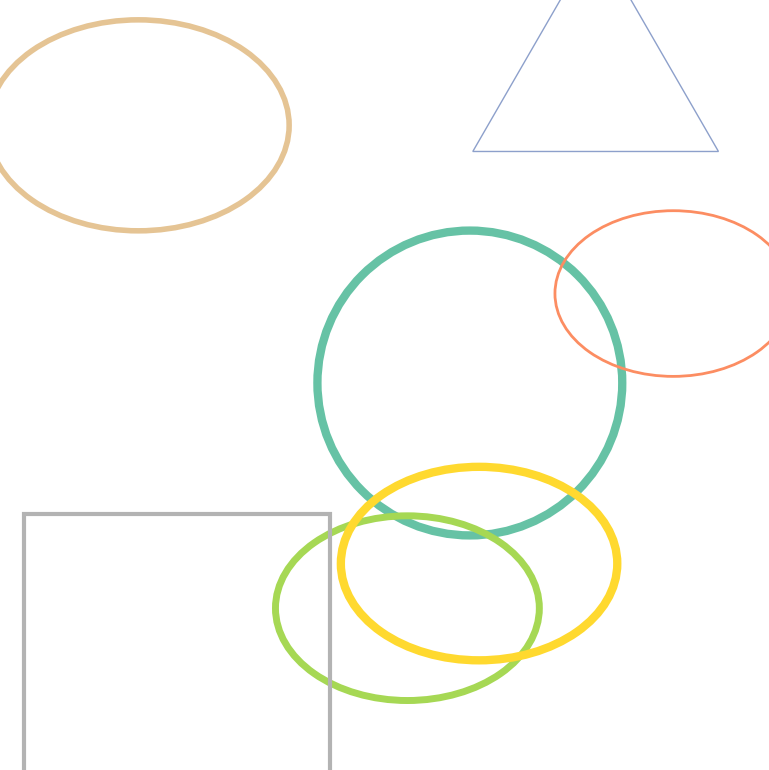[{"shape": "circle", "thickness": 3, "radius": 0.99, "center": [0.61, 0.503]}, {"shape": "oval", "thickness": 1, "radius": 0.77, "center": [0.874, 0.619]}, {"shape": "triangle", "thickness": 0.5, "radius": 0.92, "center": [0.774, 0.895]}, {"shape": "oval", "thickness": 2.5, "radius": 0.86, "center": [0.529, 0.21]}, {"shape": "oval", "thickness": 3, "radius": 0.9, "center": [0.622, 0.268]}, {"shape": "oval", "thickness": 2, "radius": 0.98, "center": [0.18, 0.837]}, {"shape": "square", "thickness": 1.5, "radius": 0.99, "center": [0.23, 0.134]}]